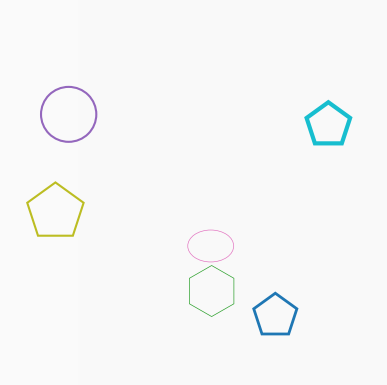[{"shape": "pentagon", "thickness": 2, "radius": 0.29, "center": [0.71, 0.18]}, {"shape": "hexagon", "thickness": 0.5, "radius": 0.33, "center": [0.546, 0.244]}, {"shape": "circle", "thickness": 1.5, "radius": 0.36, "center": [0.177, 0.703]}, {"shape": "oval", "thickness": 0.5, "radius": 0.3, "center": [0.544, 0.361]}, {"shape": "pentagon", "thickness": 1.5, "radius": 0.38, "center": [0.143, 0.45]}, {"shape": "pentagon", "thickness": 3, "radius": 0.3, "center": [0.847, 0.675]}]